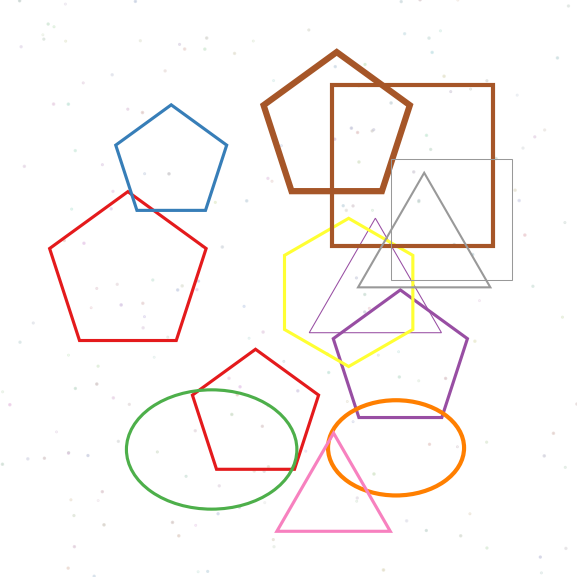[{"shape": "pentagon", "thickness": 1.5, "radius": 0.57, "center": [0.442, 0.279]}, {"shape": "pentagon", "thickness": 1.5, "radius": 0.71, "center": [0.221, 0.525]}, {"shape": "pentagon", "thickness": 1.5, "radius": 0.51, "center": [0.296, 0.717]}, {"shape": "oval", "thickness": 1.5, "radius": 0.74, "center": [0.366, 0.221]}, {"shape": "pentagon", "thickness": 1.5, "radius": 0.61, "center": [0.693, 0.375]}, {"shape": "triangle", "thickness": 0.5, "radius": 0.66, "center": [0.65, 0.489]}, {"shape": "oval", "thickness": 2, "radius": 0.59, "center": [0.686, 0.224]}, {"shape": "hexagon", "thickness": 1.5, "radius": 0.64, "center": [0.604, 0.493]}, {"shape": "pentagon", "thickness": 3, "radius": 0.67, "center": [0.583, 0.776]}, {"shape": "square", "thickness": 2, "radius": 0.7, "center": [0.715, 0.713]}, {"shape": "triangle", "thickness": 1.5, "radius": 0.57, "center": [0.578, 0.136]}, {"shape": "square", "thickness": 0.5, "radius": 0.52, "center": [0.781, 0.62]}, {"shape": "triangle", "thickness": 1, "radius": 0.66, "center": [0.735, 0.568]}]